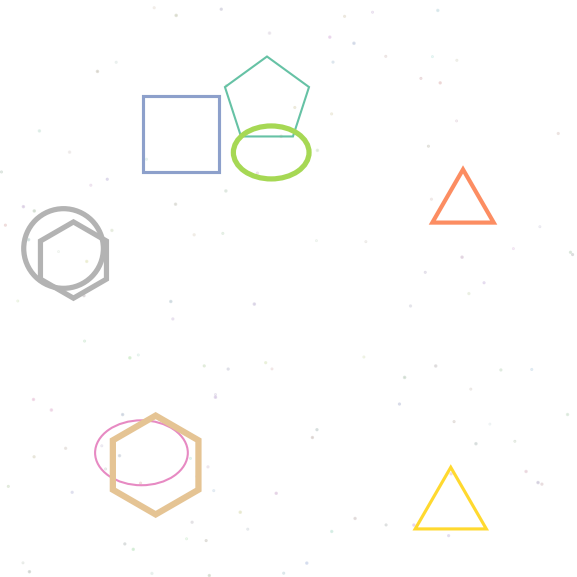[{"shape": "pentagon", "thickness": 1, "radius": 0.38, "center": [0.462, 0.825]}, {"shape": "triangle", "thickness": 2, "radius": 0.31, "center": [0.802, 0.644]}, {"shape": "square", "thickness": 1.5, "radius": 0.33, "center": [0.314, 0.767]}, {"shape": "oval", "thickness": 1, "radius": 0.4, "center": [0.245, 0.215]}, {"shape": "oval", "thickness": 2.5, "radius": 0.33, "center": [0.47, 0.735]}, {"shape": "triangle", "thickness": 1.5, "radius": 0.36, "center": [0.781, 0.119]}, {"shape": "hexagon", "thickness": 3, "radius": 0.43, "center": [0.27, 0.194]}, {"shape": "circle", "thickness": 2.5, "radius": 0.34, "center": [0.11, 0.569]}, {"shape": "hexagon", "thickness": 2.5, "radius": 0.33, "center": [0.127, 0.549]}]